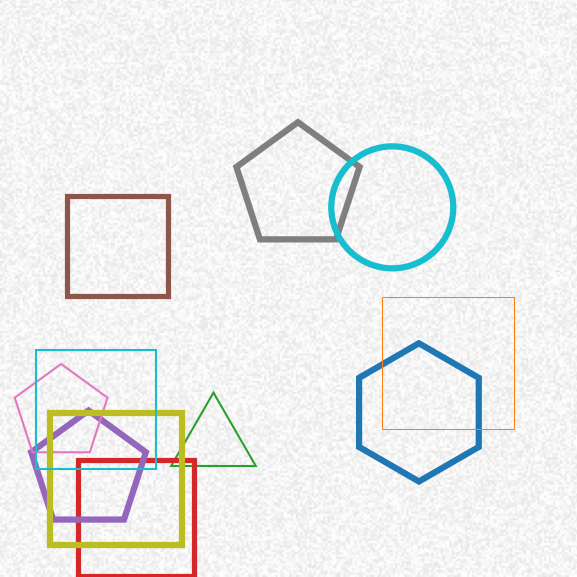[{"shape": "hexagon", "thickness": 3, "radius": 0.6, "center": [0.725, 0.285]}, {"shape": "square", "thickness": 0.5, "radius": 0.57, "center": [0.775, 0.371]}, {"shape": "triangle", "thickness": 1, "radius": 0.42, "center": [0.37, 0.235]}, {"shape": "square", "thickness": 2.5, "radius": 0.5, "center": [0.235, 0.102]}, {"shape": "pentagon", "thickness": 3, "radius": 0.52, "center": [0.153, 0.184]}, {"shape": "square", "thickness": 2.5, "radius": 0.44, "center": [0.203, 0.573]}, {"shape": "pentagon", "thickness": 1, "radius": 0.42, "center": [0.106, 0.284]}, {"shape": "pentagon", "thickness": 3, "radius": 0.56, "center": [0.516, 0.675]}, {"shape": "square", "thickness": 3, "radius": 0.57, "center": [0.201, 0.17]}, {"shape": "circle", "thickness": 3, "radius": 0.53, "center": [0.679, 0.64]}, {"shape": "square", "thickness": 1, "radius": 0.52, "center": [0.166, 0.29]}]